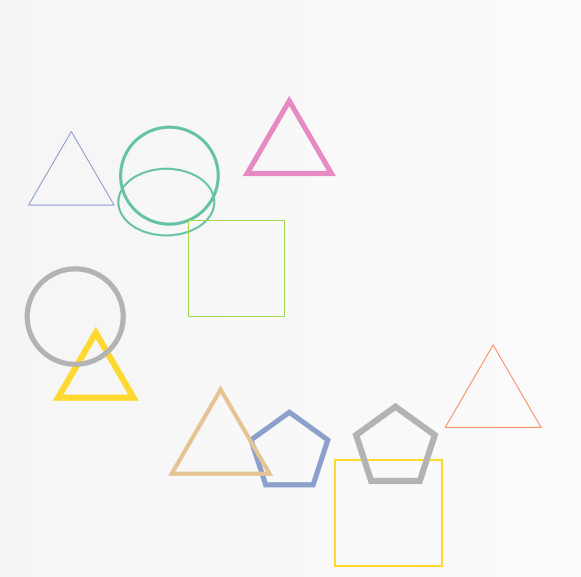[{"shape": "oval", "thickness": 1, "radius": 0.41, "center": [0.286, 0.649]}, {"shape": "circle", "thickness": 1.5, "radius": 0.42, "center": [0.291, 0.695]}, {"shape": "triangle", "thickness": 0.5, "radius": 0.48, "center": [0.848, 0.307]}, {"shape": "pentagon", "thickness": 2.5, "radius": 0.35, "center": [0.498, 0.216]}, {"shape": "triangle", "thickness": 0.5, "radius": 0.43, "center": [0.123, 0.686]}, {"shape": "triangle", "thickness": 2.5, "radius": 0.42, "center": [0.498, 0.741]}, {"shape": "square", "thickness": 0.5, "radius": 0.41, "center": [0.407, 0.535]}, {"shape": "triangle", "thickness": 3, "radius": 0.37, "center": [0.165, 0.348]}, {"shape": "square", "thickness": 1, "radius": 0.46, "center": [0.668, 0.111]}, {"shape": "triangle", "thickness": 2, "radius": 0.49, "center": [0.38, 0.227]}, {"shape": "circle", "thickness": 2.5, "radius": 0.41, "center": [0.129, 0.451]}, {"shape": "pentagon", "thickness": 3, "radius": 0.36, "center": [0.68, 0.224]}]